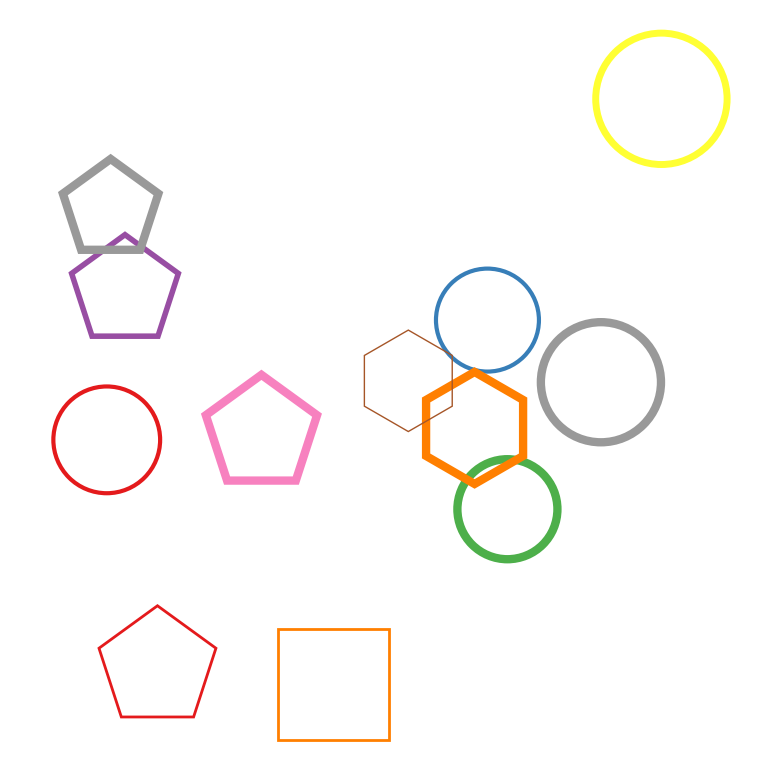[{"shape": "pentagon", "thickness": 1, "radius": 0.4, "center": [0.205, 0.133]}, {"shape": "circle", "thickness": 1.5, "radius": 0.35, "center": [0.139, 0.429]}, {"shape": "circle", "thickness": 1.5, "radius": 0.33, "center": [0.633, 0.584]}, {"shape": "circle", "thickness": 3, "radius": 0.32, "center": [0.659, 0.339]}, {"shape": "pentagon", "thickness": 2, "radius": 0.36, "center": [0.162, 0.622]}, {"shape": "square", "thickness": 1, "radius": 0.36, "center": [0.433, 0.111]}, {"shape": "hexagon", "thickness": 3, "radius": 0.36, "center": [0.616, 0.444]}, {"shape": "circle", "thickness": 2.5, "radius": 0.43, "center": [0.859, 0.872]}, {"shape": "hexagon", "thickness": 0.5, "radius": 0.33, "center": [0.53, 0.505]}, {"shape": "pentagon", "thickness": 3, "radius": 0.38, "center": [0.34, 0.437]}, {"shape": "circle", "thickness": 3, "radius": 0.39, "center": [0.78, 0.504]}, {"shape": "pentagon", "thickness": 3, "radius": 0.33, "center": [0.144, 0.728]}]